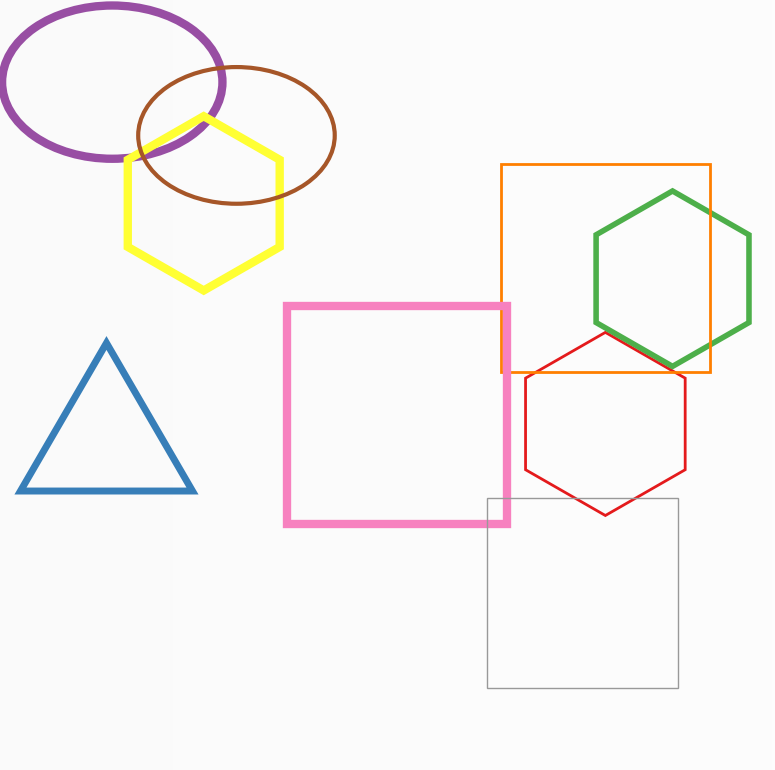[{"shape": "hexagon", "thickness": 1, "radius": 0.59, "center": [0.781, 0.449]}, {"shape": "triangle", "thickness": 2.5, "radius": 0.64, "center": [0.137, 0.426]}, {"shape": "hexagon", "thickness": 2, "radius": 0.57, "center": [0.868, 0.638]}, {"shape": "oval", "thickness": 3, "radius": 0.71, "center": [0.145, 0.893]}, {"shape": "square", "thickness": 1, "radius": 0.67, "center": [0.781, 0.652]}, {"shape": "hexagon", "thickness": 3, "radius": 0.57, "center": [0.263, 0.736]}, {"shape": "oval", "thickness": 1.5, "radius": 0.63, "center": [0.305, 0.824]}, {"shape": "square", "thickness": 3, "radius": 0.71, "center": [0.512, 0.461]}, {"shape": "square", "thickness": 0.5, "radius": 0.62, "center": [0.751, 0.23]}]